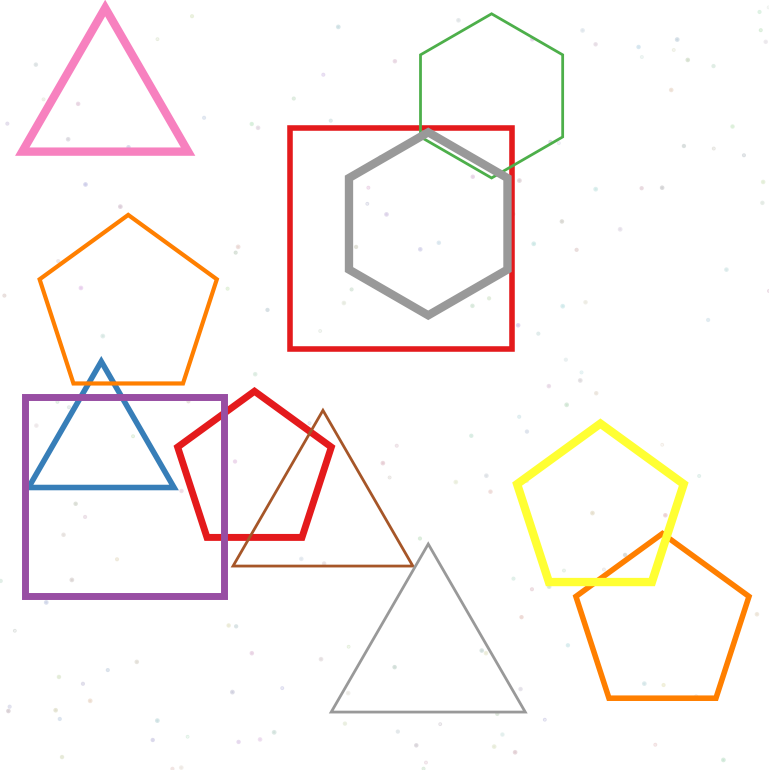[{"shape": "square", "thickness": 2, "radius": 0.72, "center": [0.521, 0.69]}, {"shape": "pentagon", "thickness": 2.5, "radius": 0.52, "center": [0.33, 0.387]}, {"shape": "triangle", "thickness": 2, "radius": 0.55, "center": [0.132, 0.421]}, {"shape": "hexagon", "thickness": 1, "radius": 0.53, "center": [0.638, 0.875]}, {"shape": "square", "thickness": 2.5, "radius": 0.65, "center": [0.162, 0.355]}, {"shape": "pentagon", "thickness": 1.5, "radius": 0.61, "center": [0.167, 0.6]}, {"shape": "pentagon", "thickness": 2, "radius": 0.59, "center": [0.86, 0.189]}, {"shape": "pentagon", "thickness": 3, "radius": 0.57, "center": [0.78, 0.336]}, {"shape": "triangle", "thickness": 1, "radius": 0.67, "center": [0.419, 0.332]}, {"shape": "triangle", "thickness": 3, "radius": 0.62, "center": [0.137, 0.865]}, {"shape": "hexagon", "thickness": 3, "radius": 0.59, "center": [0.556, 0.709]}, {"shape": "triangle", "thickness": 1, "radius": 0.73, "center": [0.556, 0.148]}]